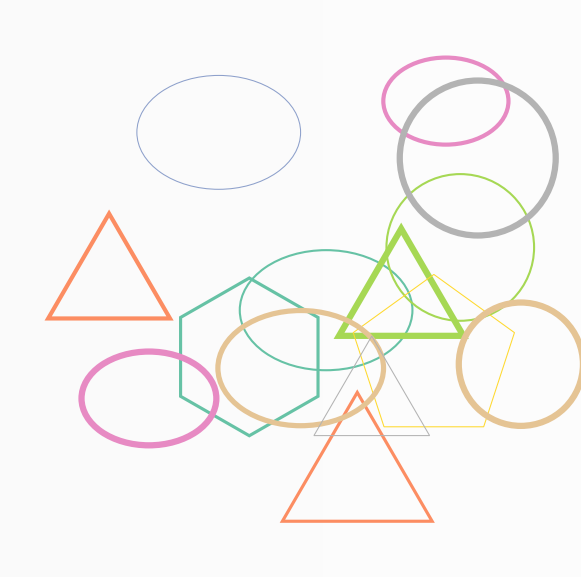[{"shape": "hexagon", "thickness": 1.5, "radius": 0.68, "center": [0.429, 0.381]}, {"shape": "oval", "thickness": 1, "radius": 0.74, "center": [0.561, 0.462]}, {"shape": "triangle", "thickness": 2, "radius": 0.61, "center": [0.188, 0.508]}, {"shape": "triangle", "thickness": 1.5, "radius": 0.74, "center": [0.615, 0.171]}, {"shape": "oval", "thickness": 0.5, "radius": 0.7, "center": [0.376, 0.77]}, {"shape": "oval", "thickness": 2, "radius": 0.54, "center": [0.767, 0.824]}, {"shape": "oval", "thickness": 3, "radius": 0.58, "center": [0.256, 0.309]}, {"shape": "circle", "thickness": 1, "radius": 0.63, "center": [0.792, 0.571]}, {"shape": "triangle", "thickness": 3, "radius": 0.62, "center": [0.69, 0.479]}, {"shape": "pentagon", "thickness": 0.5, "radius": 0.73, "center": [0.746, 0.378]}, {"shape": "circle", "thickness": 3, "radius": 0.53, "center": [0.896, 0.368]}, {"shape": "oval", "thickness": 2.5, "radius": 0.71, "center": [0.517, 0.362]}, {"shape": "circle", "thickness": 3, "radius": 0.67, "center": [0.822, 0.726]}, {"shape": "triangle", "thickness": 0.5, "radius": 0.57, "center": [0.64, 0.302]}]